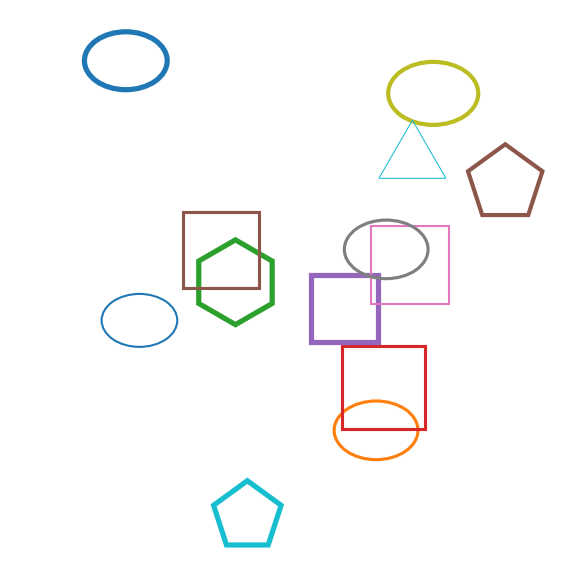[{"shape": "oval", "thickness": 2.5, "radius": 0.36, "center": [0.218, 0.894]}, {"shape": "oval", "thickness": 1, "radius": 0.33, "center": [0.241, 0.444]}, {"shape": "oval", "thickness": 1.5, "radius": 0.36, "center": [0.651, 0.254]}, {"shape": "hexagon", "thickness": 2.5, "radius": 0.37, "center": [0.408, 0.51]}, {"shape": "square", "thickness": 1.5, "radius": 0.36, "center": [0.664, 0.328]}, {"shape": "square", "thickness": 2.5, "radius": 0.29, "center": [0.597, 0.465]}, {"shape": "square", "thickness": 1.5, "radius": 0.33, "center": [0.383, 0.566]}, {"shape": "pentagon", "thickness": 2, "radius": 0.34, "center": [0.875, 0.682]}, {"shape": "square", "thickness": 1, "radius": 0.34, "center": [0.71, 0.54]}, {"shape": "oval", "thickness": 1.5, "radius": 0.36, "center": [0.669, 0.567]}, {"shape": "oval", "thickness": 2, "radius": 0.39, "center": [0.75, 0.837]}, {"shape": "triangle", "thickness": 0.5, "radius": 0.34, "center": [0.714, 0.724]}, {"shape": "pentagon", "thickness": 2.5, "radius": 0.31, "center": [0.428, 0.105]}]